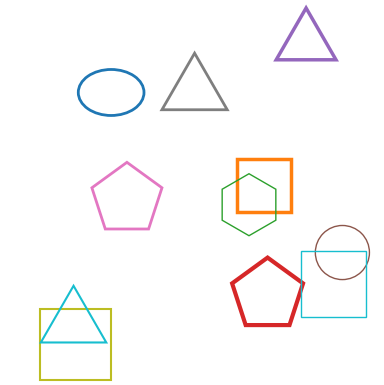[{"shape": "oval", "thickness": 2, "radius": 0.43, "center": [0.289, 0.76]}, {"shape": "square", "thickness": 2.5, "radius": 0.35, "center": [0.685, 0.518]}, {"shape": "hexagon", "thickness": 1, "radius": 0.4, "center": [0.647, 0.468]}, {"shape": "pentagon", "thickness": 3, "radius": 0.48, "center": [0.695, 0.234]}, {"shape": "triangle", "thickness": 2.5, "radius": 0.45, "center": [0.795, 0.89]}, {"shape": "circle", "thickness": 1, "radius": 0.35, "center": [0.889, 0.344]}, {"shape": "pentagon", "thickness": 2, "radius": 0.48, "center": [0.33, 0.483]}, {"shape": "triangle", "thickness": 2, "radius": 0.49, "center": [0.505, 0.764]}, {"shape": "square", "thickness": 1.5, "radius": 0.46, "center": [0.195, 0.105]}, {"shape": "square", "thickness": 1, "radius": 0.43, "center": [0.866, 0.262]}, {"shape": "triangle", "thickness": 1.5, "radius": 0.49, "center": [0.191, 0.16]}]